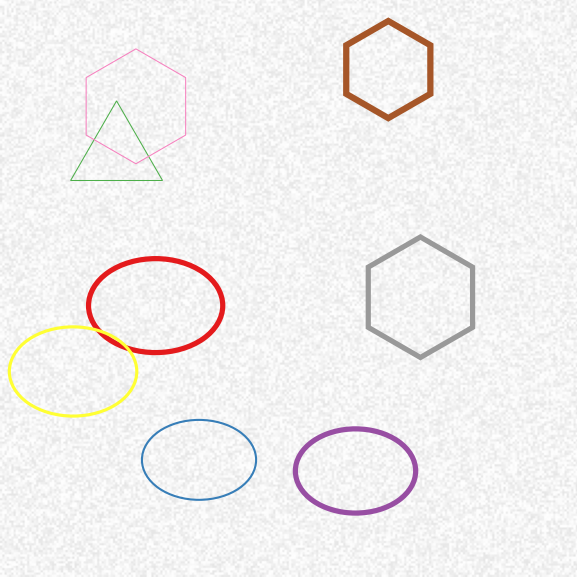[{"shape": "oval", "thickness": 2.5, "radius": 0.58, "center": [0.269, 0.47]}, {"shape": "oval", "thickness": 1, "radius": 0.49, "center": [0.345, 0.203]}, {"shape": "triangle", "thickness": 0.5, "radius": 0.46, "center": [0.202, 0.733]}, {"shape": "oval", "thickness": 2.5, "radius": 0.52, "center": [0.616, 0.184]}, {"shape": "oval", "thickness": 1.5, "radius": 0.55, "center": [0.127, 0.356]}, {"shape": "hexagon", "thickness": 3, "radius": 0.42, "center": [0.672, 0.879]}, {"shape": "hexagon", "thickness": 0.5, "radius": 0.5, "center": [0.235, 0.815]}, {"shape": "hexagon", "thickness": 2.5, "radius": 0.52, "center": [0.728, 0.484]}]